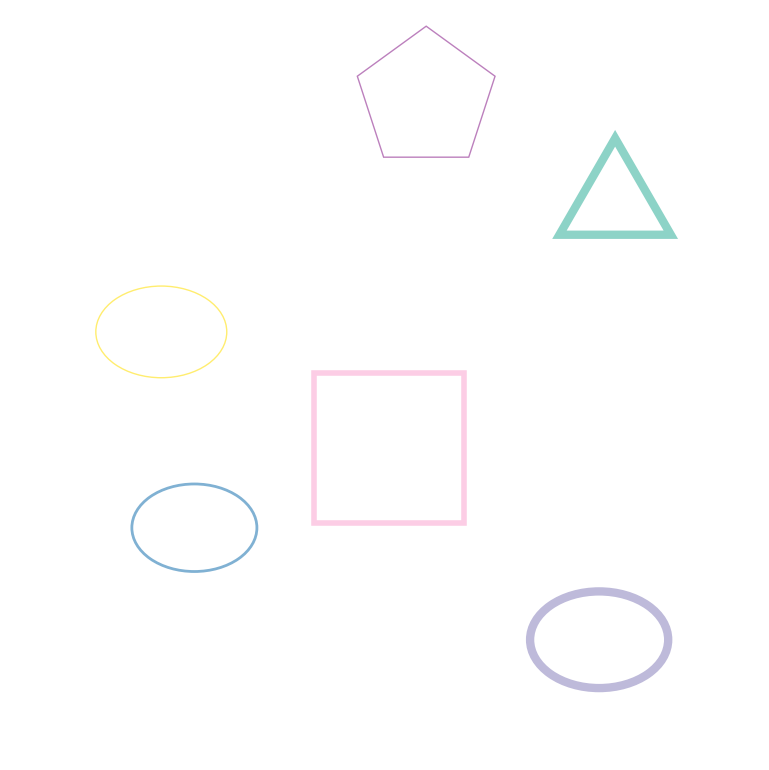[{"shape": "triangle", "thickness": 3, "radius": 0.42, "center": [0.799, 0.737]}, {"shape": "oval", "thickness": 3, "radius": 0.45, "center": [0.778, 0.169]}, {"shape": "oval", "thickness": 1, "radius": 0.41, "center": [0.252, 0.315]}, {"shape": "square", "thickness": 2, "radius": 0.49, "center": [0.505, 0.418]}, {"shape": "pentagon", "thickness": 0.5, "radius": 0.47, "center": [0.553, 0.872]}, {"shape": "oval", "thickness": 0.5, "radius": 0.43, "center": [0.209, 0.569]}]